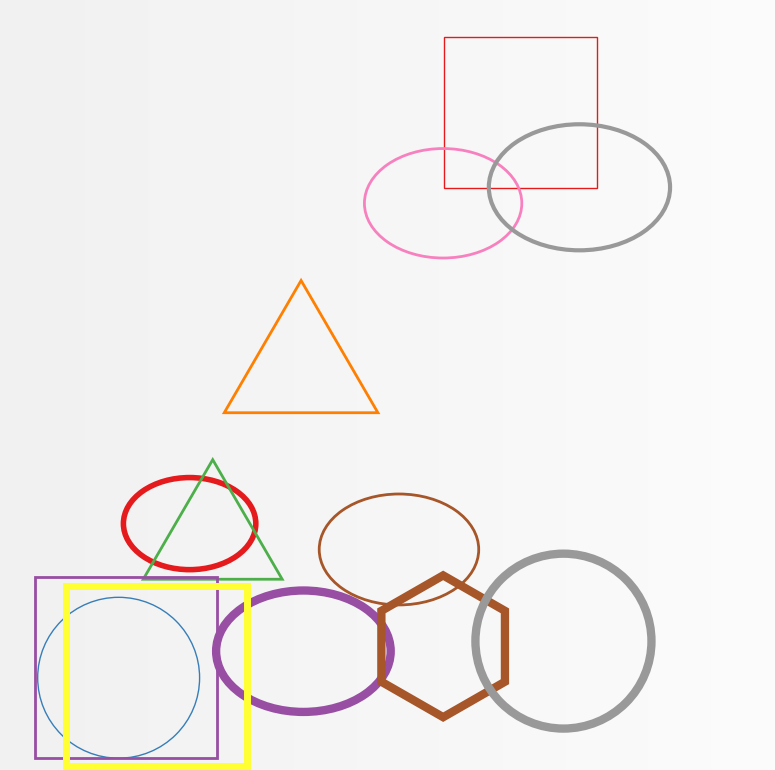[{"shape": "oval", "thickness": 2, "radius": 0.43, "center": [0.245, 0.32]}, {"shape": "square", "thickness": 0.5, "radius": 0.49, "center": [0.672, 0.854]}, {"shape": "circle", "thickness": 0.5, "radius": 0.52, "center": [0.153, 0.12]}, {"shape": "triangle", "thickness": 1, "radius": 0.52, "center": [0.274, 0.299]}, {"shape": "square", "thickness": 1, "radius": 0.59, "center": [0.163, 0.133]}, {"shape": "oval", "thickness": 3, "radius": 0.56, "center": [0.391, 0.154]}, {"shape": "triangle", "thickness": 1, "radius": 0.57, "center": [0.389, 0.521]}, {"shape": "square", "thickness": 2.5, "radius": 0.59, "center": [0.202, 0.122]}, {"shape": "oval", "thickness": 1, "radius": 0.51, "center": [0.515, 0.286]}, {"shape": "hexagon", "thickness": 3, "radius": 0.46, "center": [0.572, 0.161]}, {"shape": "oval", "thickness": 1, "radius": 0.51, "center": [0.572, 0.736]}, {"shape": "circle", "thickness": 3, "radius": 0.57, "center": [0.727, 0.167]}, {"shape": "oval", "thickness": 1.5, "radius": 0.58, "center": [0.748, 0.757]}]